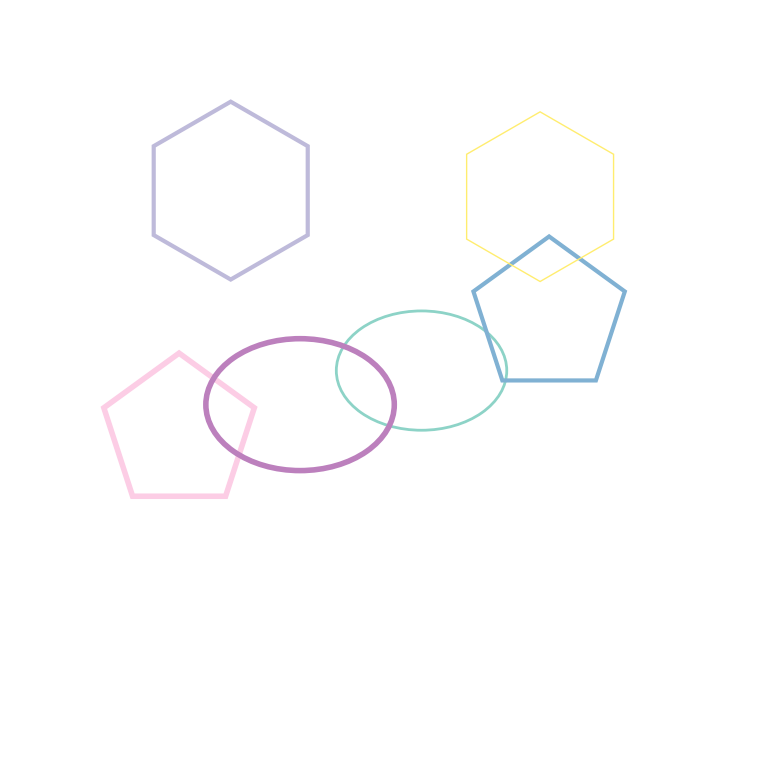[{"shape": "oval", "thickness": 1, "radius": 0.55, "center": [0.547, 0.519]}, {"shape": "hexagon", "thickness": 1.5, "radius": 0.58, "center": [0.3, 0.752]}, {"shape": "pentagon", "thickness": 1.5, "radius": 0.52, "center": [0.713, 0.59]}, {"shape": "pentagon", "thickness": 2, "radius": 0.51, "center": [0.233, 0.439]}, {"shape": "oval", "thickness": 2, "radius": 0.61, "center": [0.39, 0.474]}, {"shape": "hexagon", "thickness": 0.5, "radius": 0.55, "center": [0.701, 0.745]}]